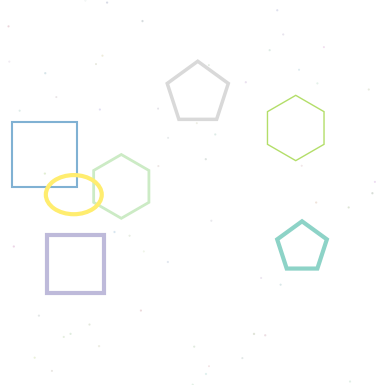[{"shape": "pentagon", "thickness": 3, "radius": 0.34, "center": [0.784, 0.357]}, {"shape": "square", "thickness": 3, "radius": 0.37, "center": [0.196, 0.314]}, {"shape": "square", "thickness": 1.5, "radius": 0.42, "center": [0.116, 0.598]}, {"shape": "hexagon", "thickness": 1, "radius": 0.42, "center": [0.768, 0.668]}, {"shape": "pentagon", "thickness": 2.5, "radius": 0.42, "center": [0.514, 0.757]}, {"shape": "hexagon", "thickness": 2, "radius": 0.41, "center": [0.315, 0.516]}, {"shape": "oval", "thickness": 3, "radius": 0.36, "center": [0.192, 0.494]}]